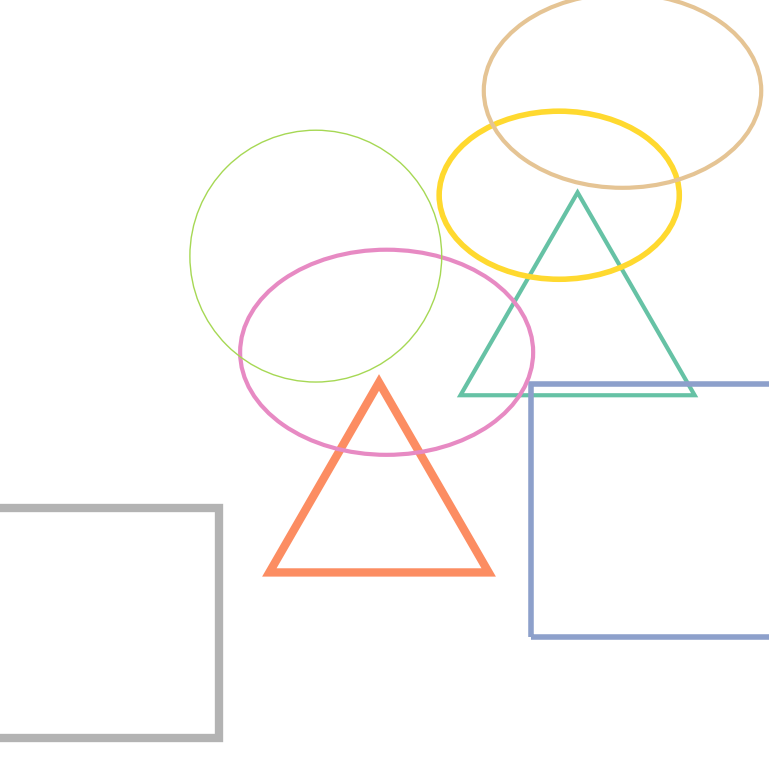[{"shape": "triangle", "thickness": 1.5, "radius": 0.88, "center": [0.75, 0.574]}, {"shape": "triangle", "thickness": 3, "radius": 0.82, "center": [0.492, 0.339]}, {"shape": "square", "thickness": 2, "radius": 0.82, "center": [0.854, 0.337]}, {"shape": "oval", "thickness": 1.5, "radius": 0.95, "center": [0.502, 0.542]}, {"shape": "circle", "thickness": 0.5, "radius": 0.82, "center": [0.41, 0.667]}, {"shape": "oval", "thickness": 2, "radius": 0.78, "center": [0.726, 0.746]}, {"shape": "oval", "thickness": 1.5, "radius": 0.9, "center": [0.808, 0.882]}, {"shape": "square", "thickness": 3, "radius": 0.75, "center": [0.135, 0.191]}]